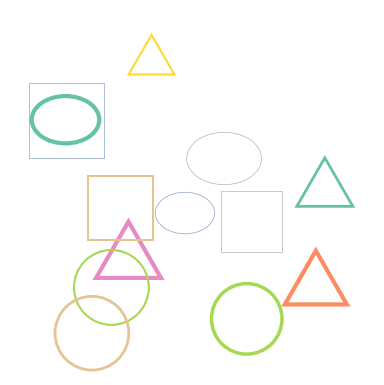[{"shape": "oval", "thickness": 3, "radius": 0.44, "center": [0.17, 0.689]}, {"shape": "triangle", "thickness": 2, "radius": 0.42, "center": [0.844, 0.506]}, {"shape": "triangle", "thickness": 3, "radius": 0.47, "center": [0.82, 0.256]}, {"shape": "square", "thickness": 0.5, "radius": 0.49, "center": [0.173, 0.687]}, {"shape": "oval", "thickness": 0.5, "radius": 0.39, "center": [0.48, 0.447]}, {"shape": "triangle", "thickness": 3, "radius": 0.49, "center": [0.334, 0.327]}, {"shape": "circle", "thickness": 1.5, "radius": 0.49, "center": [0.289, 0.253]}, {"shape": "circle", "thickness": 2.5, "radius": 0.46, "center": [0.641, 0.172]}, {"shape": "triangle", "thickness": 1.5, "radius": 0.34, "center": [0.394, 0.841]}, {"shape": "circle", "thickness": 2, "radius": 0.48, "center": [0.239, 0.135]}, {"shape": "square", "thickness": 1.5, "radius": 0.42, "center": [0.312, 0.46]}, {"shape": "oval", "thickness": 0.5, "radius": 0.49, "center": [0.582, 0.588]}, {"shape": "square", "thickness": 0.5, "radius": 0.39, "center": [0.653, 0.425]}]